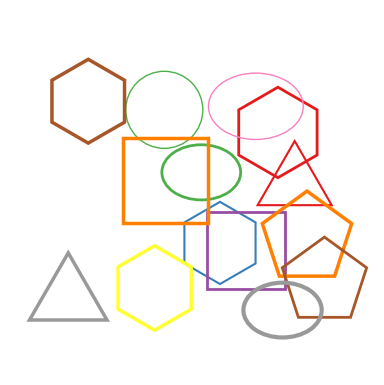[{"shape": "hexagon", "thickness": 2, "radius": 0.59, "center": [0.722, 0.656]}, {"shape": "triangle", "thickness": 1.5, "radius": 0.56, "center": [0.765, 0.523]}, {"shape": "hexagon", "thickness": 1.5, "radius": 0.53, "center": [0.571, 0.369]}, {"shape": "circle", "thickness": 1, "radius": 0.5, "center": [0.427, 0.715]}, {"shape": "oval", "thickness": 2, "radius": 0.51, "center": [0.523, 0.552]}, {"shape": "square", "thickness": 2, "radius": 0.5, "center": [0.639, 0.35]}, {"shape": "square", "thickness": 2.5, "radius": 0.56, "center": [0.43, 0.532]}, {"shape": "pentagon", "thickness": 2.5, "radius": 0.61, "center": [0.797, 0.382]}, {"shape": "hexagon", "thickness": 2.5, "radius": 0.55, "center": [0.402, 0.252]}, {"shape": "pentagon", "thickness": 2, "radius": 0.58, "center": [0.843, 0.269]}, {"shape": "hexagon", "thickness": 2.5, "radius": 0.54, "center": [0.229, 0.737]}, {"shape": "oval", "thickness": 1, "radius": 0.62, "center": [0.665, 0.724]}, {"shape": "triangle", "thickness": 2.5, "radius": 0.58, "center": [0.177, 0.227]}, {"shape": "oval", "thickness": 3, "radius": 0.51, "center": [0.734, 0.195]}]